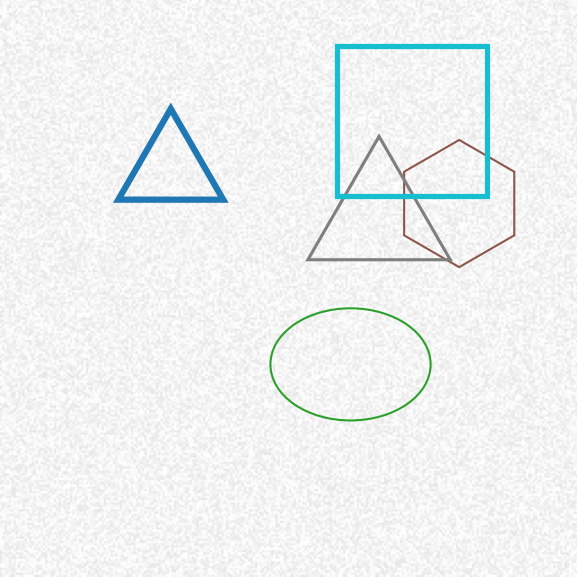[{"shape": "triangle", "thickness": 3, "radius": 0.52, "center": [0.296, 0.706]}, {"shape": "oval", "thickness": 1, "radius": 0.69, "center": [0.607, 0.368]}, {"shape": "hexagon", "thickness": 1, "radius": 0.55, "center": [0.795, 0.647]}, {"shape": "triangle", "thickness": 1.5, "radius": 0.71, "center": [0.656, 0.621]}, {"shape": "square", "thickness": 2.5, "radius": 0.65, "center": [0.714, 0.789]}]